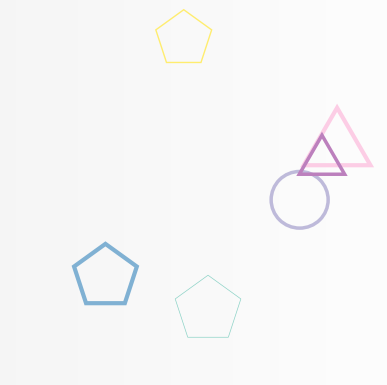[{"shape": "pentagon", "thickness": 0.5, "radius": 0.45, "center": [0.537, 0.196]}, {"shape": "circle", "thickness": 2.5, "radius": 0.37, "center": [0.773, 0.481]}, {"shape": "pentagon", "thickness": 3, "radius": 0.43, "center": [0.272, 0.281]}, {"shape": "triangle", "thickness": 3, "radius": 0.5, "center": [0.87, 0.621]}, {"shape": "triangle", "thickness": 2.5, "radius": 0.34, "center": [0.831, 0.581]}, {"shape": "pentagon", "thickness": 1, "radius": 0.38, "center": [0.474, 0.899]}]